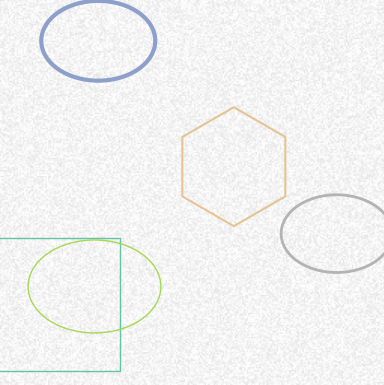[{"shape": "square", "thickness": 1, "radius": 0.86, "center": [0.139, 0.21]}, {"shape": "oval", "thickness": 3, "radius": 0.74, "center": [0.255, 0.894]}, {"shape": "oval", "thickness": 1, "radius": 0.86, "center": [0.245, 0.256]}, {"shape": "hexagon", "thickness": 1.5, "radius": 0.77, "center": [0.607, 0.567]}, {"shape": "oval", "thickness": 2, "radius": 0.72, "center": [0.874, 0.393]}]